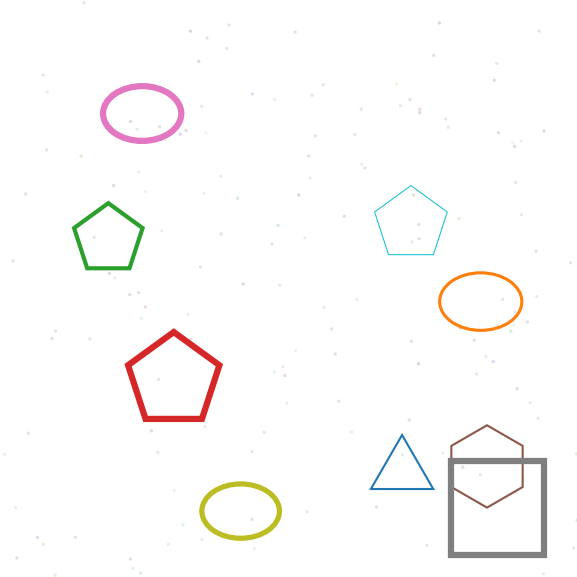[{"shape": "triangle", "thickness": 1, "radius": 0.31, "center": [0.696, 0.184]}, {"shape": "oval", "thickness": 1.5, "radius": 0.36, "center": [0.832, 0.477]}, {"shape": "pentagon", "thickness": 2, "radius": 0.31, "center": [0.188, 0.585]}, {"shape": "pentagon", "thickness": 3, "radius": 0.42, "center": [0.301, 0.341]}, {"shape": "hexagon", "thickness": 1, "radius": 0.36, "center": [0.843, 0.191]}, {"shape": "oval", "thickness": 3, "radius": 0.34, "center": [0.246, 0.803]}, {"shape": "square", "thickness": 3, "radius": 0.4, "center": [0.861, 0.119]}, {"shape": "oval", "thickness": 2.5, "radius": 0.34, "center": [0.417, 0.114]}, {"shape": "pentagon", "thickness": 0.5, "radius": 0.33, "center": [0.712, 0.612]}]